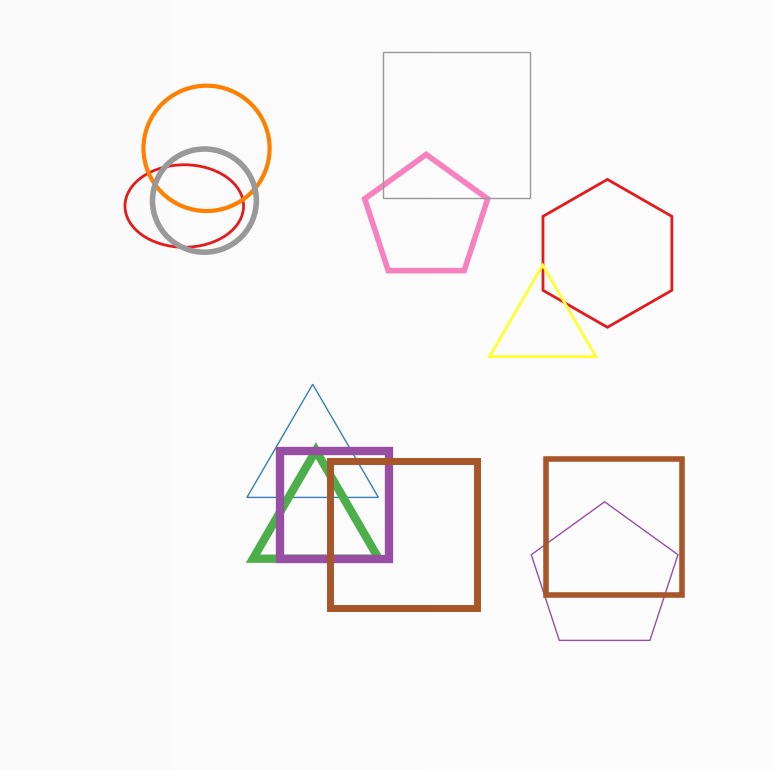[{"shape": "hexagon", "thickness": 1, "radius": 0.48, "center": [0.784, 0.671]}, {"shape": "oval", "thickness": 1, "radius": 0.38, "center": [0.238, 0.732]}, {"shape": "triangle", "thickness": 0.5, "radius": 0.49, "center": [0.403, 0.403]}, {"shape": "triangle", "thickness": 3, "radius": 0.47, "center": [0.408, 0.321]}, {"shape": "pentagon", "thickness": 0.5, "radius": 0.5, "center": [0.78, 0.249]}, {"shape": "square", "thickness": 3, "radius": 0.35, "center": [0.431, 0.344]}, {"shape": "circle", "thickness": 1.5, "radius": 0.41, "center": [0.267, 0.807]}, {"shape": "triangle", "thickness": 1, "radius": 0.4, "center": [0.7, 0.576]}, {"shape": "square", "thickness": 2, "radius": 0.44, "center": [0.792, 0.316]}, {"shape": "square", "thickness": 2.5, "radius": 0.47, "center": [0.521, 0.306]}, {"shape": "pentagon", "thickness": 2, "radius": 0.42, "center": [0.55, 0.716]}, {"shape": "circle", "thickness": 2, "radius": 0.34, "center": [0.264, 0.739]}, {"shape": "square", "thickness": 0.5, "radius": 0.47, "center": [0.589, 0.838]}]